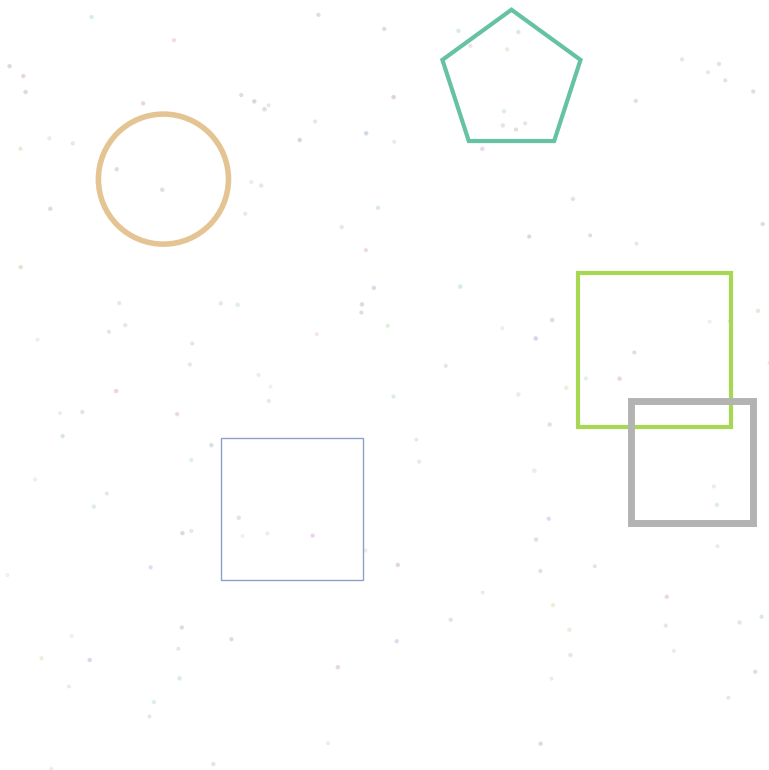[{"shape": "pentagon", "thickness": 1.5, "radius": 0.47, "center": [0.664, 0.893]}, {"shape": "square", "thickness": 0.5, "radius": 0.46, "center": [0.38, 0.339]}, {"shape": "square", "thickness": 1.5, "radius": 0.5, "center": [0.85, 0.545]}, {"shape": "circle", "thickness": 2, "radius": 0.42, "center": [0.212, 0.767]}, {"shape": "square", "thickness": 2.5, "radius": 0.4, "center": [0.899, 0.399]}]